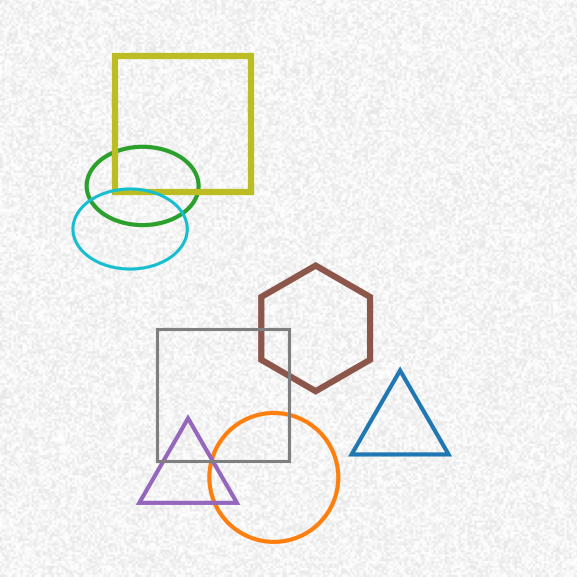[{"shape": "triangle", "thickness": 2, "radius": 0.48, "center": [0.693, 0.261]}, {"shape": "circle", "thickness": 2, "radius": 0.56, "center": [0.474, 0.172]}, {"shape": "oval", "thickness": 2, "radius": 0.48, "center": [0.247, 0.677]}, {"shape": "triangle", "thickness": 2, "radius": 0.49, "center": [0.326, 0.177]}, {"shape": "hexagon", "thickness": 3, "radius": 0.54, "center": [0.547, 0.431]}, {"shape": "square", "thickness": 1.5, "radius": 0.57, "center": [0.386, 0.315]}, {"shape": "square", "thickness": 3, "radius": 0.59, "center": [0.317, 0.785]}, {"shape": "oval", "thickness": 1.5, "radius": 0.5, "center": [0.225, 0.603]}]